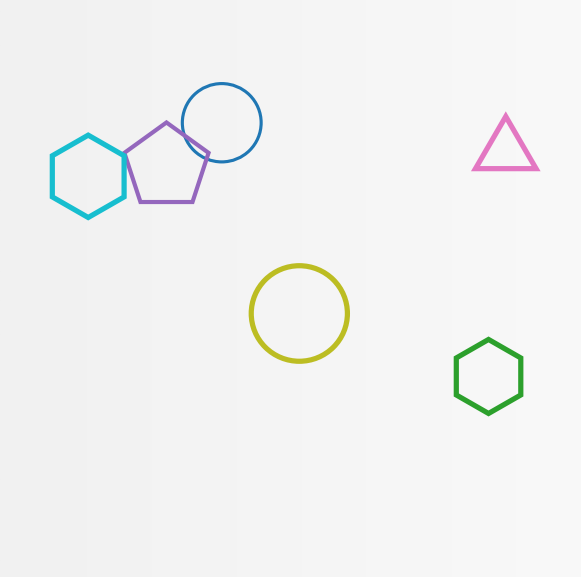[{"shape": "circle", "thickness": 1.5, "radius": 0.34, "center": [0.381, 0.787]}, {"shape": "hexagon", "thickness": 2.5, "radius": 0.32, "center": [0.841, 0.347]}, {"shape": "pentagon", "thickness": 2, "radius": 0.38, "center": [0.286, 0.711]}, {"shape": "triangle", "thickness": 2.5, "radius": 0.3, "center": [0.87, 0.737]}, {"shape": "circle", "thickness": 2.5, "radius": 0.41, "center": [0.515, 0.456]}, {"shape": "hexagon", "thickness": 2.5, "radius": 0.36, "center": [0.152, 0.694]}]